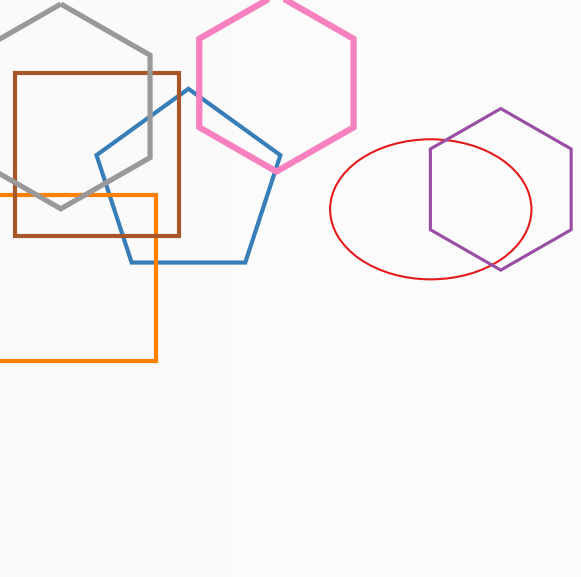[{"shape": "oval", "thickness": 1, "radius": 0.87, "center": [0.741, 0.637]}, {"shape": "pentagon", "thickness": 2, "radius": 0.83, "center": [0.324, 0.679]}, {"shape": "hexagon", "thickness": 1.5, "radius": 0.7, "center": [0.862, 0.671]}, {"shape": "square", "thickness": 2, "radius": 0.72, "center": [0.126, 0.517]}, {"shape": "square", "thickness": 2, "radius": 0.71, "center": [0.167, 0.732]}, {"shape": "hexagon", "thickness": 3, "radius": 0.77, "center": [0.476, 0.855]}, {"shape": "hexagon", "thickness": 2.5, "radius": 0.89, "center": [0.105, 0.815]}]